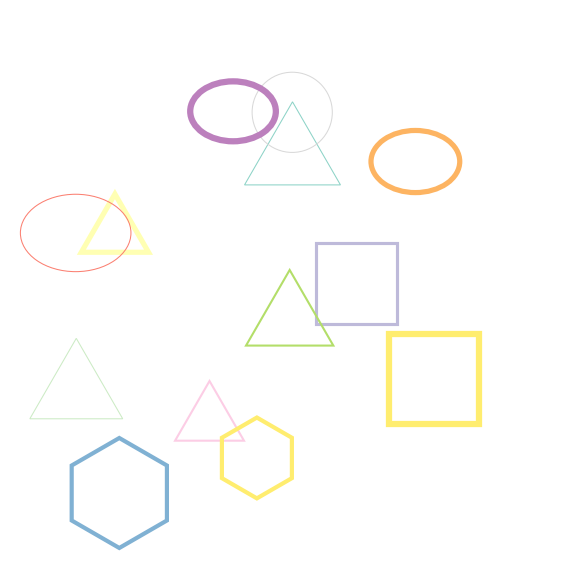[{"shape": "triangle", "thickness": 0.5, "radius": 0.48, "center": [0.506, 0.727]}, {"shape": "triangle", "thickness": 2.5, "radius": 0.34, "center": [0.199, 0.596]}, {"shape": "square", "thickness": 1.5, "radius": 0.35, "center": [0.618, 0.508]}, {"shape": "oval", "thickness": 0.5, "radius": 0.48, "center": [0.131, 0.596]}, {"shape": "hexagon", "thickness": 2, "radius": 0.48, "center": [0.207, 0.145]}, {"shape": "oval", "thickness": 2.5, "radius": 0.38, "center": [0.719, 0.719]}, {"shape": "triangle", "thickness": 1, "radius": 0.44, "center": [0.502, 0.444]}, {"shape": "triangle", "thickness": 1, "radius": 0.34, "center": [0.363, 0.27]}, {"shape": "circle", "thickness": 0.5, "radius": 0.35, "center": [0.506, 0.805]}, {"shape": "oval", "thickness": 3, "radius": 0.37, "center": [0.404, 0.806]}, {"shape": "triangle", "thickness": 0.5, "radius": 0.46, "center": [0.132, 0.32]}, {"shape": "square", "thickness": 3, "radius": 0.39, "center": [0.752, 0.343]}, {"shape": "hexagon", "thickness": 2, "radius": 0.35, "center": [0.445, 0.206]}]